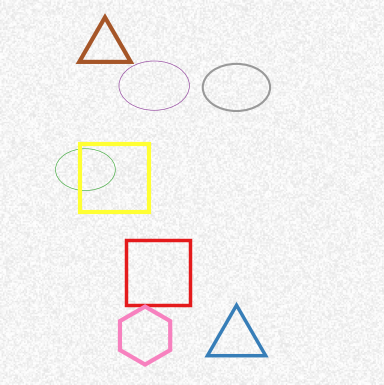[{"shape": "square", "thickness": 2.5, "radius": 0.42, "center": [0.41, 0.292]}, {"shape": "triangle", "thickness": 2.5, "radius": 0.44, "center": [0.614, 0.12]}, {"shape": "oval", "thickness": 0.5, "radius": 0.39, "center": [0.222, 0.559]}, {"shape": "oval", "thickness": 0.5, "radius": 0.46, "center": [0.401, 0.778]}, {"shape": "square", "thickness": 3, "radius": 0.44, "center": [0.297, 0.537]}, {"shape": "triangle", "thickness": 3, "radius": 0.39, "center": [0.273, 0.878]}, {"shape": "hexagon", "thickness": 3, "radius": 0.38, "center": [0.377, 0.128]}, {"shape": "oval", "thickness": 1.5, "radius": 0.44, "center": [0.614, 0.773]}]